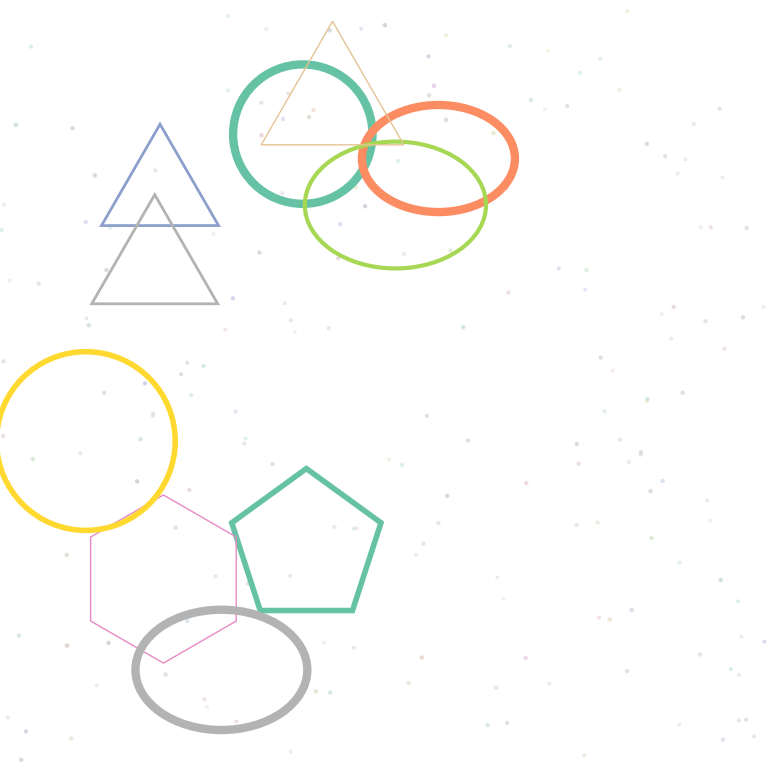[{"shape": "pentagon", "thickness": 2, "radius": 0.51, "center": [0.398, 0.29]}, {"shape": "circle", "thickness": 3, "radius": 0.45, "center": [0.393, 0.826]}, {"shape": "oval", "thickness": 3, "radius": 0.5, "center": [0.569, 0.794]}, {"shape": "triangle", "thickness": 1, "radius": 0.44, "center": [0.208, 0.751]}, {"shape": "hexagon", "thickness": 0.5, "radius": 0.55, "center": [0.212, 0.248]}, {"shape": "oval", "thickness": 1.5, "radius": 0.59, "center": [0.514, 0.734]}, {"shape": "circle", "thickness": 2, "radius": 0.58, "center": [0.112, 0.427]}, {"shape": "triangle", "thickness": 0.5, "radius": 0.53, "center": [0.432, 0.865]}, {"shape": "triangle", "thickness": 1, "radius": 0.47, "center": [0.201, 0.653]}, {"shape": "oval", "thickness": 3, "radius": 0.56, "center": [0.288, 0.13]}]